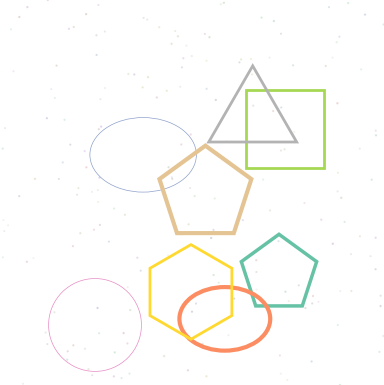[{"shape": "pentagon", "thickness": 2.5, "radius": 0.51, "center": [0.725, 0.289]}, {"shape": "oval", "thickness": 3, "radius": 0.59, "center": [0.584, 0.172]}, {"shape": "oval", "thickness": 0.5, "radius": 0.69, "center": [0.372, 0.598]}, {"shape": "circle", "thickness": 0.5, "radius": 0.6, "center": [0.247, 0.156]}, {"shape": "square", "thickness": 2, "radius": 0.51, "center": [0.741, 0.664]}, {"shape": "hexagon", "thickness": 2, "radius": 0.61, "center": [0.496, 0.242]}, {"shape": "pentagon", "thickness": 3, "radius": 0.63, "center": [0.533, 0.496]}, {"shape": "triangle", "thickness": 2, "radius": 0.66, "center": [0.656, 0.697]}]